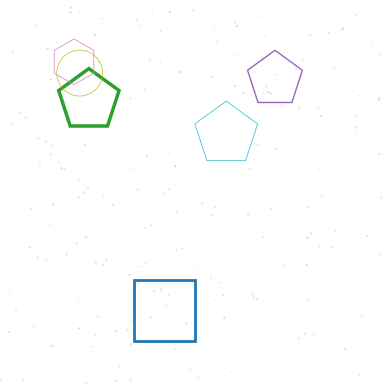[{"shape": "square", "thickness": 2, "radius": 0.4, "center": [0.426, 0.193]}, {"shape": "pentagon", "thickness": 2.5, "radius": 0.41, "center": [0.231, 0.739]}, {"shape": "pentagon", "thickness": 1, "radius": 0.37, "center": [0.714, 0.794]}, {"shape": "hexagon", "thickness": 0.5, "radius": 0.3, "center": [0.192, 0.839]}, {"shape": "circle", "thickness": 0.5, "radius": 0.3, "center": [0.207, 0.81]}, {"shape": "pentagon", "thickness": 0.5, "radius": 0.43, "center": [0.588, 0.652]}]